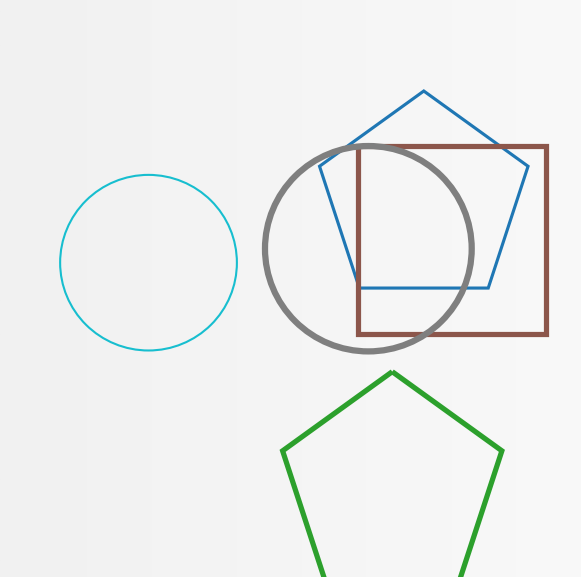[{"shape": "pentagon", "thickness": 1.5, "radius": 0.94, "center": [0.729, 0.653]}, {"shape": "pentagon", "thickness": 2.5, "radius": 0.99, "center": [0.675, 0.157]}, {"shape": "square", "thickness": 2.5, "radius": 0.81, "center": [0.778, 0.583]}, {"shape": "circle", "thickness": 3, "radius": 0.89, "center": [0.634, 0.568]}, {"shape": "circle", "thickness": 1, "radius": 0.76, "center": [0.256, 0.544]}]